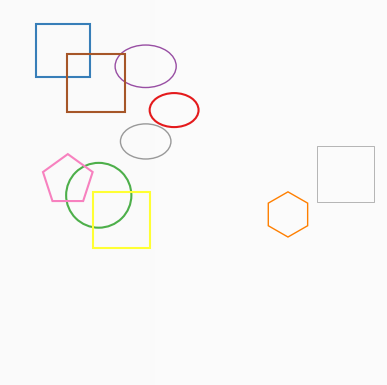[{"shape": "oval", "thickness": 1.5, "radius": 0.32, "center": [0.449, 0.714]}, {"shape": "square", "thickness": 1.5, "radius": 0.35, "center": [0.162, 0.87]}, {"shape": "circle", "thickness": 1.5, "radius": 0.42, "center": [0.255, 0.493]}, {"shape": "oval", "thickness": 1, "radius": 0.39, "center": [0.376, 0.828]}, {"shape": "hexagon", "thickness": 1, "radius": 0.29, "center": [0.743, 0.443]}, {"shape": "square", "thickness": 1.5, "radius": 0.36, "center": [0.313, 0.428]}, {"shape": "square", "thickness": 1.5, "radius": 0.37, "center": [0.247, 0.785]}, {"shape": "pentagon", "thickness": 1.5, "radius": 0.34, "center": [0.175, 0.532]}, {"shape": "oval", "thickness": 1, "radius": 0.33, "center": [0.376, 0.633]}, {"shape": "square", "thickness": 0.5, "radius": 0.37, "center": [0.891, 0.548]}]